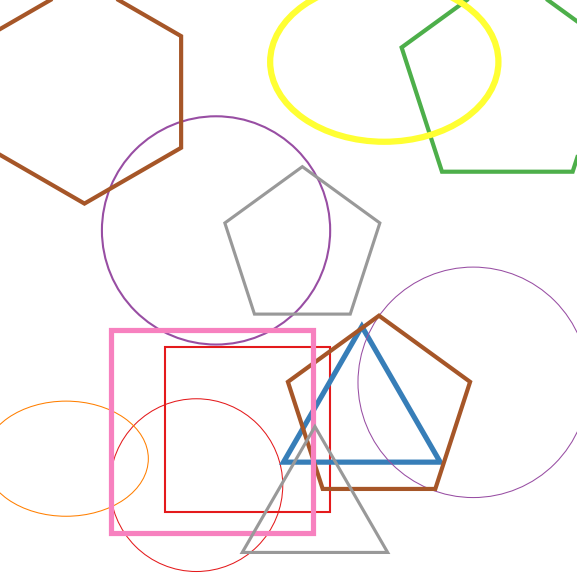[{"shape": "circle", "thickness": 0.5, "radius": 0.75, "center": [0.34, 0.159]}, {"shape": "square", "thickness": 1, "radius": 0.71, "center": [0.428, 0.255]}, {"shape": "triangle", "thickness": 2.5, "radius": 0.78, "center": [0.627, 0.277]}, {"shape": "pentagon", "thickness": 2, "radius": 0.96, "center": [0.878, 0.858]}, {"shape": "circle", "thickness": 0.5, "radius": 1.0, "center": [0.819, 0.337]}, {"shape": "circle", "thickness": 1, "radius": 0.99, "center": [0.374, 0.6]}, {"shape": "oval", "thickness": 0.5, "radius": 0.71, "center": [0.114, 0.205]}, {"shape": "oval", "thickness": 3, "radius": 0.99, "center": [0.665, 0.892]}, {"shape": "hexagon", "thickness": 2, "radius": 0.97, "center": [0.146, 0.84]}, {"shape": "pentagon", "thickness": 2, "radius": 0.83, "center": [0.656, 0.287]}, {"shape": "square", "thickness": 2.5, "radius": 0.88, "center": [0.367, 0.252]}, {"shape": "pentagon", "thickness": 1.5, "radius": 0.71, "center": [0.524, 0.569]}, {"shape": "triangle", "thickness": 1.5, "radius": 0.73, "center": [0.545, 0.115]}]